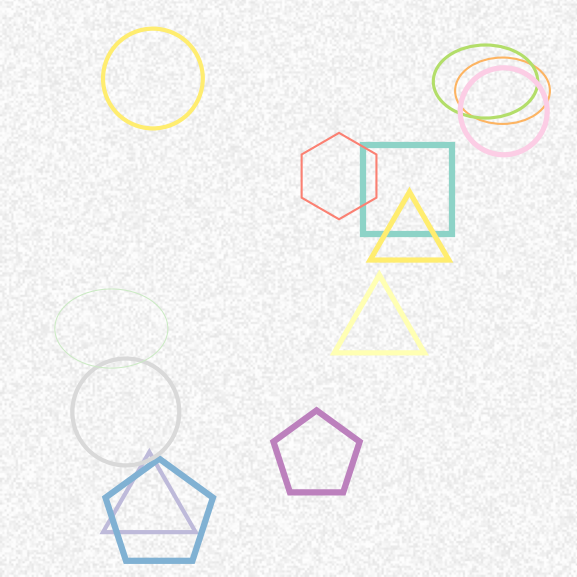[{"shape": "square", "thickness": 3, "radius": 0.39, "center": [0.706, 0.671]}, {"shape": "triangle", "thickness": 2.5, "radius": 0.45, "center": [0.657, 0.433]}, {"shape": "triangle", "thickness": 2, "radius": 0.46, "center": [0.259, 0.124]}, {"shape": "hexagon", "thickness": 1, "radius": 0.37, "center": [0.587, 0.694]}, {"shape": "pentagon", "thickness": 3, "radius": 0.49, "center": [0.276, 0.107]}, {"shape": "oval", "thickness": 1, "radius": 0.41, "center": [0.87, 0.842]}, {"shape": "oval", "thickness": 1.5, "radius": 0.45, "center": [0.841, 0.858]}, {"shape": "circle", "thickness": 2.5, "radius": 0.38, "center": [0.872, 0.806]}, {"shape": "circle", "thickness": 2, "radius": 0.46, "center": [0.218, 0.286]}, {"shape": "pentagon", "thickness": 3, "radius": 0.39, "center": [0.548, 0.21]}, {"shape": "oval", "thickness": 0.5, "radius": 0.49, "center": [0.193, 0.43]}, {"shape": "circle", "thickness": 2, "radius": 0.43, "center": [0.265, 0.863]}, {"shape": "triangle", "thickness": 2.5, "radius": 0.39, "center": [0.709, 0.588]}]